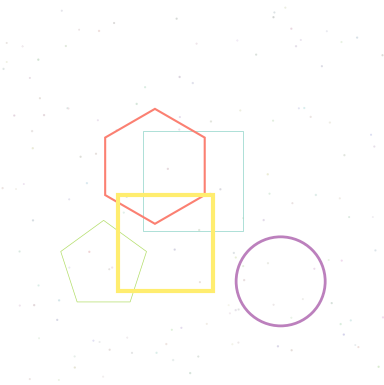[{"shape": "square", "thickness": 0.5, "radius": 0.65, "center": [0.501, 0.53]}, {"shape": "hexagon", "thickness": 1.5, "radius": 0.75, "center": [0.402, 0.568]}, {"shape": "pentagon", "thickness": 0.5, "radius": 0.59, "center": [0.269, 0.311]}, {"shape": "circle", "thickness": 2, "radius": 0.58, "center": [0.729, 0.269]}, {"shape": "square", "thickness": 3, "radius": 0.62, "center": [0.429, 0.369]}]